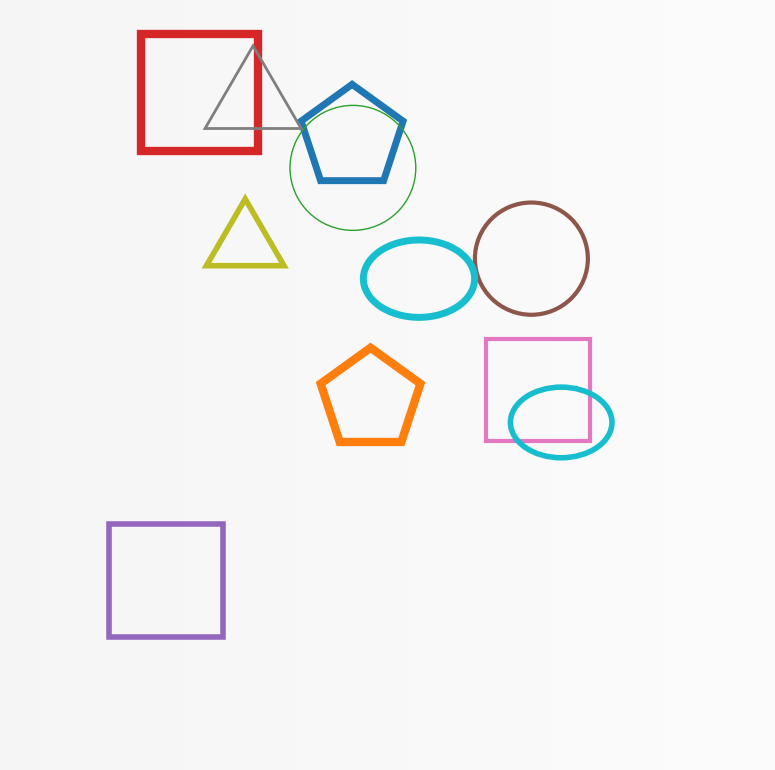[{"shape": "pentagon", "thickness": 2.5, "radius": 0.35, "center": [0.454, 0.821]}, {"shape": "pentagon", "thickness": 3, "radius": 0.34, "center": [0.478, 0.481]}, {"shape": "circle", "thickness": 0.5, "radius": 0.41, "center": [0.455, 0.782]}, {"shape": "square", "thickness": 3, "radius": 0.38, "center": [0.258, 0.88]}, {"shape": "square", "thickness": 2, "radius": 0.37, "center": [0.214, 0.246]}, {"shape": "circle", "thickness": 1.5, "radius": 0.36, "center": [0.686, 0.664]}, {"shape": "square", "thickness": 1.5, "radius": 0.33, "center": [0.694, 0.494]}, {"shape": "triangle", "thickness": 1, "radius": 0.36, "center": [0.327, 0.869]}, {"shape": "triangle", "thickness": 2, "radius": 0.29, "center": [0.316, 0.684]}, {"shape": "oval", "thickness": 2.5, "radius": 0.36, "center": [0.541, 0.638]}, {"shape": "oval", "thickness": 2, "radius": 0.33, "center": [0.724, 0.451]}]